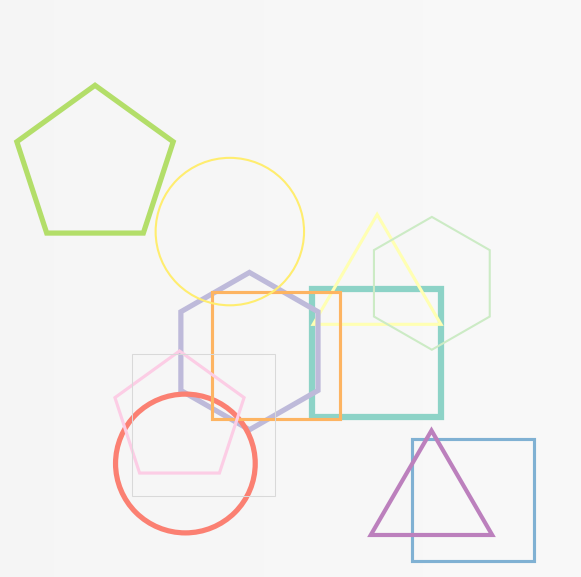[{"shape": "square", "thickness": 3, "radius": 0.55, "center": [0.648, 0.388]}, {"shape": "triangle", "thickness": 1.5, "radius": 0.63, "center": [0.649, 0.501]}, {"shape": "hexagon", "thickness": 2.5, "radius": 0.68, "center": [0.429, 0.391]}, {"shape": "circle", "thickness": 2.5, "radius": 0.6, "center": [0.319, 0.197]}, {"shape": "square", "thickness": 1.5, "radius": 0.53, "center": [0.813, 0.134]}, {"shape": "square", "thickness": 1.5, "radius": 0.55, "center": [0.475, 0.383]}, {"shape": "pentagon", "thickness": 2.5, "radius": 0.71, "center": [0.163, 0.71]}, {"shape": "pentagon", "thickness": 1.5, "radius": 0.58, "center": [0.309, 0.275]}, {"shape": "square", "thickness": 0.5, "radius": 0.62, "center": [0.35, 0.263]}, {"shape": "triangle", "thickness": 2, "radius": 0.6, "center": [0.742, 0.133]}, {"shape": "hexagon", "thickness": 1, "radius": 0.58, "center": [0.743, 0.509]}, {"shape": "circle", "thickness": 1, "radius": 0.64, "center": [0.395, 0.598]}]